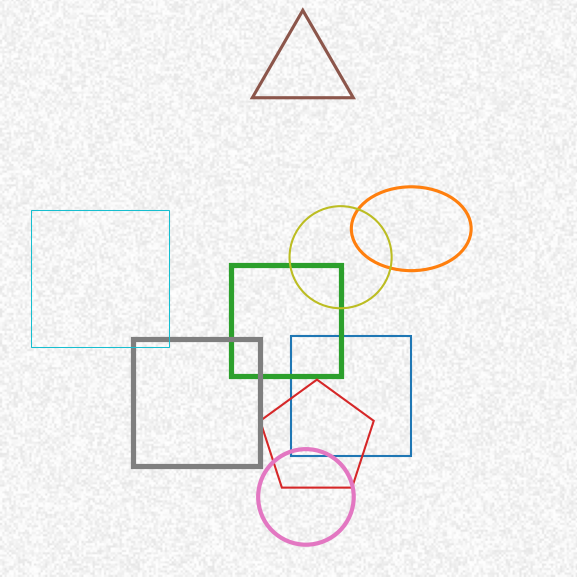[{"shape": "square", "thickness": 1, "radius": 0.52, "center": [0.608, 0.313]}, {"shape": "oval", "thickness": 1.5, "radius": 0.52, "center": [0.712, 0.603]}, {"shape": "square", "thickness": 2.5, "radius": 0.48, "center": [0.495, 0.444]}, {"shape": "pentagon", "thickness": 1, "radius": 0.52, "center": [0.549, 0.238]}, {"shape": "triangle", "thickness": 1.5, "radius": 0.5, "center": [0.524, 0.88]}, {"shape": "circle", "thickness": 2, "radius": 0.41, "center": [0.53, 0.139]}, {"shape": "square", "thickness": 2.5, "radius": 0.55, "center": [0.34, 0.303]}, {"shape": "circle", "thickness": 1, "radius": 0.44, "center": [0.59, 0.554]}, {"shape": "square", "thickness": 0.5, "radius": 0.59, "center": [0.173, 0.516]}]